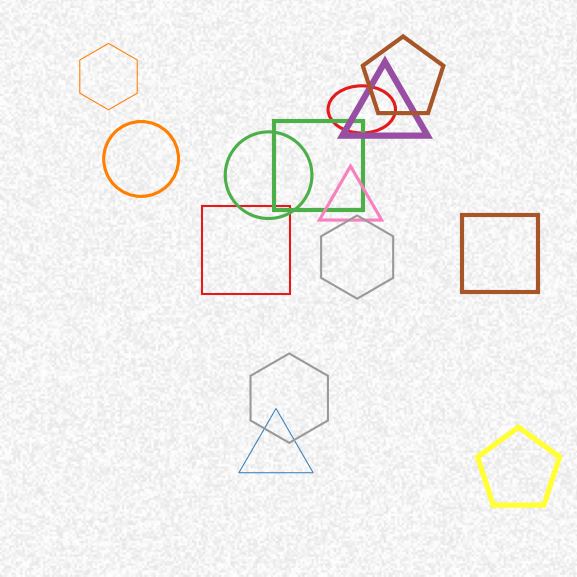[{"shape": "oval", "thickness": 1.5, "radius": 0.29, "center": [0.626, 0.81]}, {"shape": "square", "thickness": 1, "radius": 0.38, "center": [0.427, 0.566]}, {"shape": "triangle", "thickness": 0.5, "radius": 0.37, "center": [0.478, 0.218]}, {"shape": "square", "thickness": 2, "radius": 0.39, "center": [0.552, 0.713]}, {"shape": "circle", "thickness": 1.5, "radius": 0.38, "center": [0.465, 0.696]}, {"shape": "triangle", "thickness": 3, "radius": 0.43, "center": [0.667, 0.807]}, {"shape": "circle", "thickness": 1.5, "radius": 0.32, "center": [0.244, 0.724]}, {"shape": "hexagon", "thickness": 0.5, "radius": 0.29, "center": [0.188, 0.867]}, {"shape": "pentagon", "thickness": 2.5, "radius": 0.37, "center": [0.898, 0.185]}, {"shape": "square", "thickness": 2, "radius": 0.33, "center": [0.866, 0.56]}, {"shape": "pentagon", "thickness": 2, "radius": 0.37, "center": [0.698, 0.863]}, {"shape": "triangle", "thickness": 1.5, "radius": 0.31, "center": [0.607, 0.649]}, {"shape": "hexagon", "thickness": 1, "radius": 0.36, "center": [0.618, 0.554]}, {"shape": "hexagon", "thickness": 1, "radius": 0.39, "center": [0.501, 0.31]}]